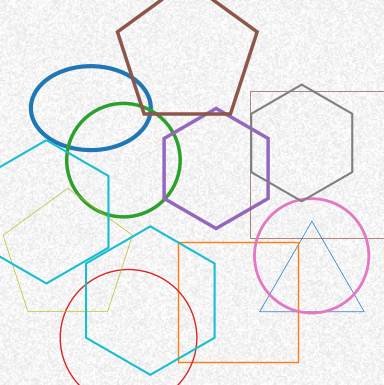[{"shape": "oval", "thickness": 3, "radius": 0.78, "center": [0.236, 0.719]}, {"shape": "triangle", "thickness": 0.5, "radius": 0.78, "center": [0.81, 0.269]}, {"shape": "square", "thickness": 1, "radius": 0.78, "center": [0.619, 0.216]}, {"shape": "circle", "thickness": 2.5, "radius": 0.74, "center": [0.321, 0.584]}, {"shape": "circle", "thickness": 1, "radius": 0.89, "center": [0.334, 0.123]}, {"shape": "hexagon", "thickness": 2.5, "radius": 0.78, "center": [0.561, 0.562]}, {"shape": "pentagon", "thickness": 2.5, "radius": 0.95, "center": [0.486, 0.858]}, {"shape": "square", "thickness": 0.5, "radius": 0.95, "center": [0.84, 0.573]}, {"shape": "circle", "thickness": 2, "radius": 0.74, "center": [0.809, 0.336]}, {"shape": "hexagon", "thickness": 1.5, "radius": 0.76, "center": [0.784, 0.629]}, {"shape": "pentagon", "thickness": 0.5, "radius": 0.88, "center": [0.176, 0.334]}, {"shape": "hexagon", "thickness": 1.5, "radius": 0.93, "center": [0.121, 0.45]}, {"shape": "hexagon", "thickness": 1.5, "radius": 0.96, "center": [0.39, 0.219]}]